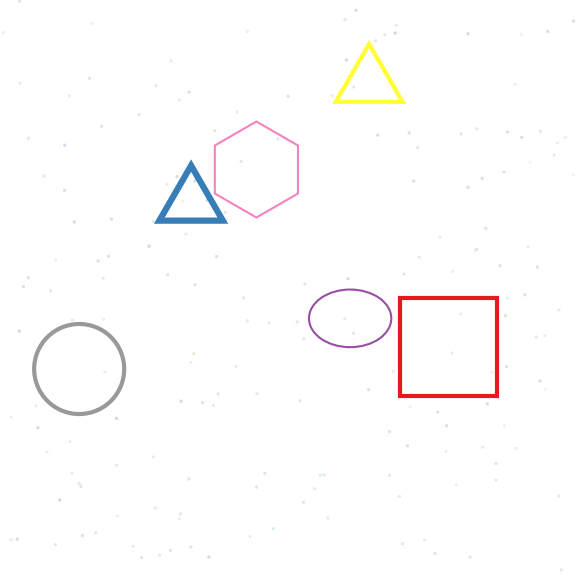[{"shape": "square", "thickness": 2, "radius": 0.42, "center": [0.776, 0.398]}, {"shape": "triangle", "thickness": 3, "radius": 0.32, "center": [0.331, 0.649]}, {"shape": "oval", "thickness": 1, "radius": 0.36, "center": [0.606, 0.448]}, {"shape": "triangle", "thickness": 2, "radius": 0.33, "center": [0.639, 0.856]}, {"shape": "hexagon", "thickness": 1, "radius": 0.42, "center": [0.444, 0.706]}, {"shape": "circle", "thickness": 2, "radius": 0.39, "center": [0.137, 0.36]}]